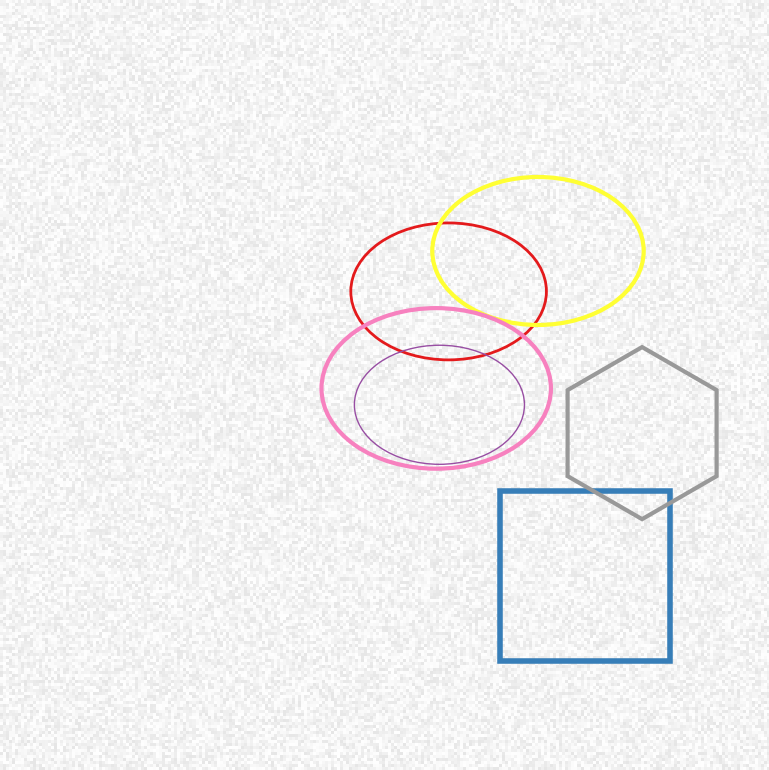[{"shape": "oval", "thickness": 1, "radius": 0.64, "center": [0.583, 0.622]}, {"shape": "square", "thickness": 2, "radius": 0.55, "center": [0.76, 0.252]}, {"shape": "oval", "thickness": 0.5, "radius": 0.55, "center": [0.571, 0.474]}, {"shape": "oval", "thickness": 1.5, "radius": 0.69, "center": [0.699, 0.674]}, {"shape": "oval", "thickness": 1.5, "radius": 0.74, "center": [0.567, 0.496]}, {"shape": "hexagon", "thickness": 1.5, "radius": 0.56, "center": [0.834, 0.438]}]